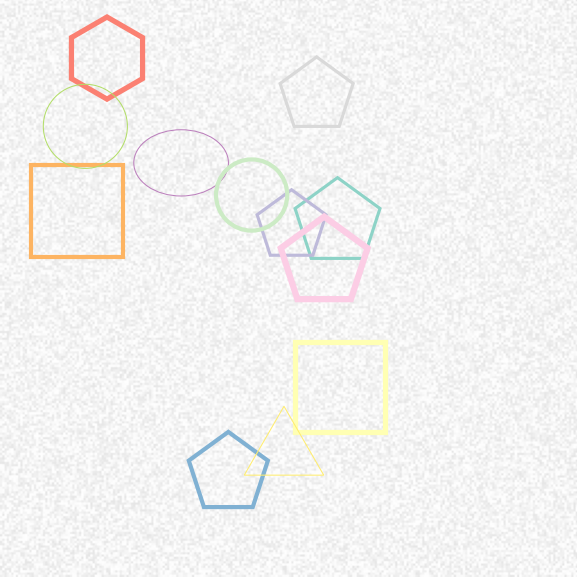[{"shape": "pentagon", "thickness": 1.5, "radius": 0.39, "center": [0.584, 0.614]}, {"shape": "square", "thickness": 2.5, "radius": 0.39, "center": [0.589, 0.33]}, {"shape": "pentagon", "thickness": 1.5, "radius": 0.31, "center": [0.505, 0.608]}, {"shape": "hexagon", "thickness": 2.5, "radius": 0.36, "center": [0.185, 0.899]}, {"shape": "pentagon", "thickness": 2, "radius": 0.36, "center": [0.395, 0.179]}, {"shape": "square", "thickness": 2, "radius": 0.4, "center": [0.134, 0.634]}, {"shape": "circle", "thickness": 0.5, "radius": 0.36, "center": [0.148, 0.78]}, {"shape": "pentagon", "thickness": 3, "radius": 0.39, "center": [0.561, 0.545]}, {"shape": "pentagon", "thickness": 1.5, "radius": 0.33, "center": [0.548, 0.834]}, {"shape": "oval", "thickness": 0.5, "radius": 0.41, "center": [0.314, 0.717]}, {"shape": "circle", "thickness": 2, "radius": 0.31, "center": [0.436, 0.661]}, {"shape": "triangle", "thickness": 0.5, "radius": 0.4, "center": [0.492, 0.216]}]